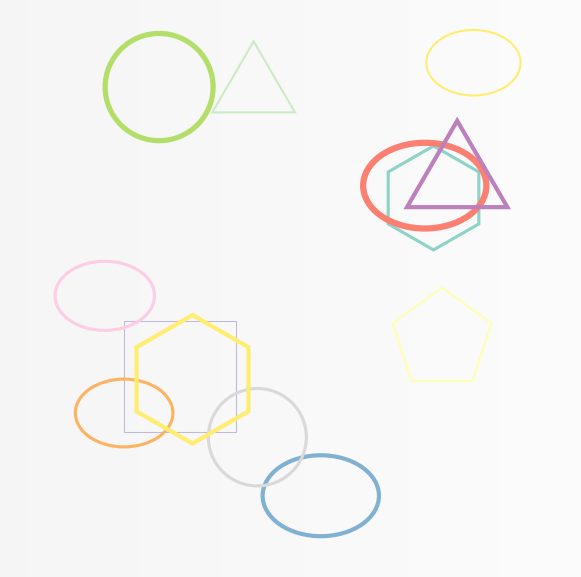[{"shape": "hexagon", "thickness": 1.5, "radius": 0.45, "center": [0.746, 0.656]}, {"shape": "pentagon", "thickness": 1, "radius": 0.45, "center": [0.761, 0.412]}, {"shape": "square", "thickness": 0.5, "radius": 0.48, "center": [0.309, 0.347]}, {"shape": "oval", "thickness": 3, "radius": 0.53, "center": [0.731, 0.678]}, {"shape": "oval", "thickness": 2, "radius": 0.5, "center": [0.552, 0.141]}, {"shape": "oval", "thickness": 1.5, "radius": 0.42, "center": [0.214, 0.284]}, {"shape": "circle", "thickness": 2.5, "radius": 0.46, "center": [0.274, 0.848]}, {"shape": "oval", "thickness": 1.5, "radius": 0.43, "center": [0.18, 0.487]}, {"shape": "circle", "thickness": 1.5, "radius": 0.42, "center": [0.443, 0.242]}, {"shape": "triangle", "thickness": 2, "radius": 0.5, "center": [0.787, 0.69]}, {"shape": "triangle", "thickness": 1, "radius": 0.41, "center": [0.436, 0.846]}, {"shape": "hexagon", "thickness": 2, "radius": 0.56, "center": [0.331, 0.342]}, {"shape": "oval", "thickness": 1, "radius": 0.41, "center": [0.815, 0.891]}]